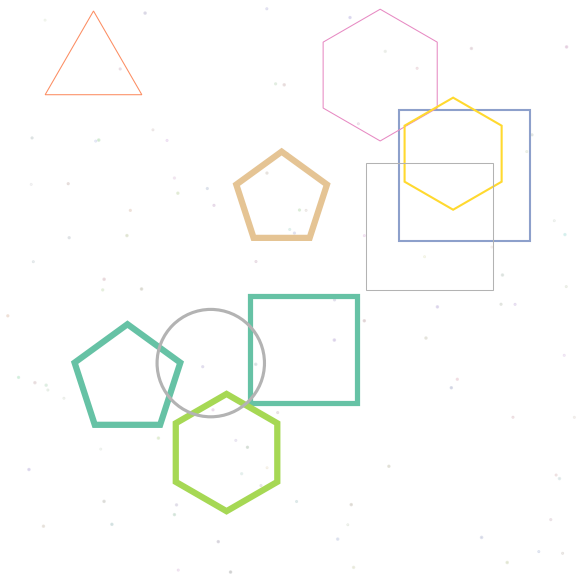[{"shape": "square", "thickness": 2.5, "radius": 0.46, "center": [0.525, 0.394]}, {"shape": "pentagon", "thickness": 3, "radius": 0.48, "center": [0.221, 0.341]}, {"shape": "triangle", "thickness": 0.5, "radius": 0.48, "center": [0.162, 0.883]}, {"shape": "square", "thickness": 1, "radius": 0.57, "center": [0.805, 0.695]}, {"shape": "hexagon", "thickness": 0.5, "radius": 0.57, "center": [0.658, 0.869]}, {"shape": "hexagon", "thickness": 3, "radius": 0.51, "center": [0.392, 0.215]}, {"shape": "hexagon", "thickness": 1, "radius": 0.49, "center": [0.785, 0.733]}, {"shape": "pentagon", "thickness": 3, "radius": 0.41, "center": [0.488, 0.654]}, {"shape": "square", "thickness": 0.5, "radius": 0.55, "center": [0.743, 0.607]}, {"shape": "circle", "thickness": 1.5, "radius": 0.46, "center": [0.365, 0.37]}]